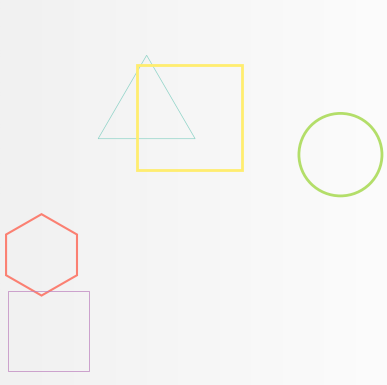[{"shape": "triangle", "thickness": 0.5, "radius": 0.72, "center": [0.378, 0.712]}, {"shape": "hexagon", "thickness": 1.5, "radius": 0.53, "center": [0.107, 0.338]}, {"shape": "circle", "thickness": 2, "radius": 0.54, "center": [0.879, 0.598]}, {"shape": "square", "thickness": 0.5, "radius": 0.52, "center": [0.124, 0.141]}, {"shape": "square", "thickness": 2, "radius": 0.68, "center": [0.488, 0.695]}]